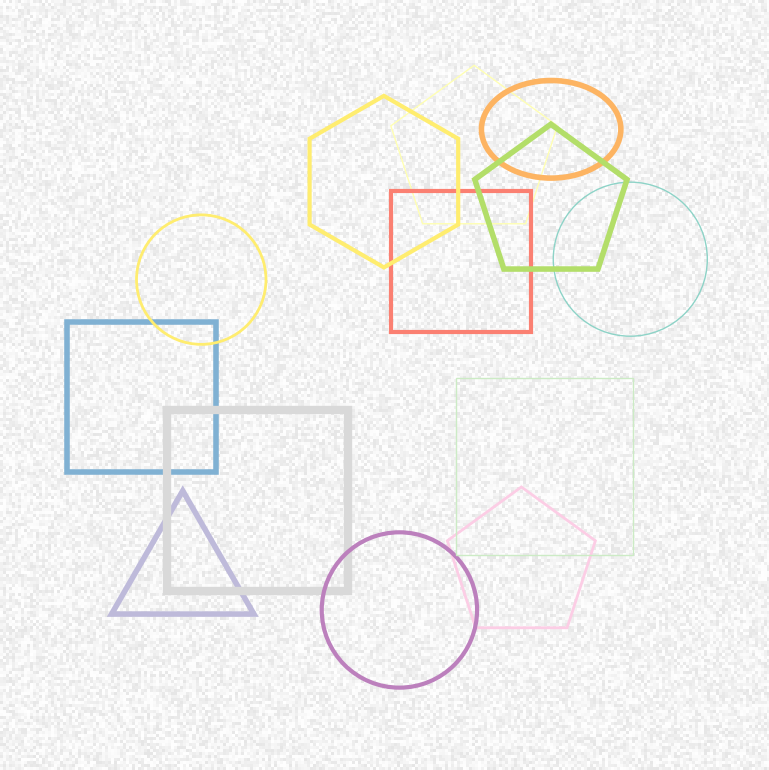[{"shape": "circle", "thickness": 0.5, "radius": 0.5, "center": [0.819, 0.663]}, {"shape": "pentagon", "thickness": 0.5, "radius": 0.57, "center": [0.616, 0.801]}, {"shape": "triangle", "thickness": 2, "radius": 0.53, "center": [0.237, 0.256]}, {"shape": "square", "thickness": 1.5, "radius": 0.46, "center": [0.599, 0.66]}, {"shape": "square", "thickness": 2, "radius": 0.49, "center": [0.184, 0.484]}, {"shape": "oval", "thickness": 2, "radius": 0.45, "center": [0.716, 0.832]}, {"shape": "pentagon", "thickness": 2, "radius": 0.52, "center": [0.715, 0.735]}, {"shape": "pentagon", "thickness": 1, "radius": 0.51, "center": [0.677, 0.266]}, {"shape": "square", "thickness": 3, "radius": 0.59, "center": [0.334, 0.35]}, {"shape": "circle", "thickness": 1.5, "radius": 0.5, "center": [0.519, 0.208]}, {"shape": "square", "thickness": 0.5, "radius": 0.58, "center": [0.707, 0.394]}, {"shape": "circle", "thickness": 1, "radius": 0.42, "center": [0.261, 0.637]}, {"shape": "hexagon", "thickness": 1.5, "radius": 0.56, "center": [0.499, 0.764]}]